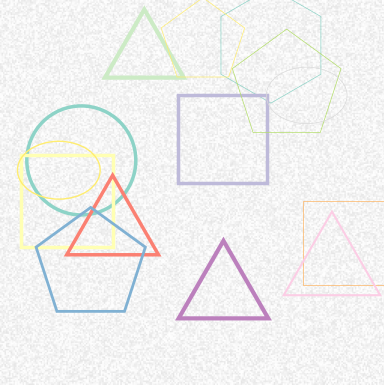[{"shape": "circle", "thickness": 2.5, "radius": 0.71, "center": [0.211, 0.583]}, {"shape": "hexagon", "thickness": 0.5, "radius": 0.75, "center": [0.704, 0.882]}, {"shape": "square", "thickness": 2.5, "radius": 0.6, "center": [0.174, 0.477]}, {"shape": "square", "thickness": 2.5, "radius": 0.58, "center": [0.577, 0.639]}, {"shape": "triangle", "thickness": 2.5, "radius": 0.69, "center": [0.293, 0.407]}, {"shape": "pentagon", "thickness": 2, "radius": 0.75, "center": [0.236, 0.312]}, {"shape": "square", "thickness": 0.5, "radius": 0.55, "center": [0.897, 0.369]}, {"shape": "pentagon", "thickness": 0.5, "radius": 0.74, "center": [0.745, 0.776]}, {"shape": "triangle", "thickness": 1.5, "radius": 0.72, "center": [0.862, 0.306]}, {"shape": "oval", "thickness": 0.5, "radius": 0.52, "center": [0.797, 0.752]}, {"shape": "triangle", "thickness": 3, "radius": 0.67, "center": [0.58, 0.24]}, {"shape": "triangle", "thickness": 3, "radius": 0.59, "center": [0.375, 0.857]}, {"shape": "pentagon", "thickness": 0.5, "radius": 0.57, "center": [0.527, 0.892]}, {"shape": "oval", "thickness": 1, "radius": 0.54, "center": [0.153, 0.558]}]